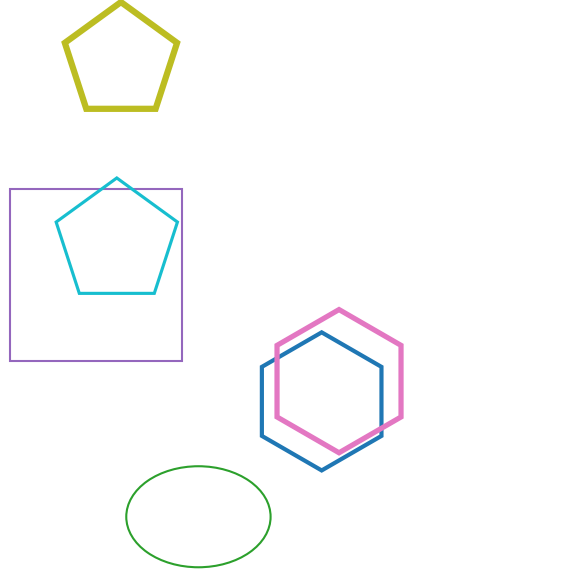[{"shape": "hexagon", "thickness": 2, "radius": 0.6, "center": [0.557, 0.304]}, {"shape": "oval", "thickness": 1, "radius": 0.62, "center": [0.344, 0.104]}, {"shape": "square", "thickness": 1, "radius": 0.74, "center": [0.166, 0.522]}, {"shape": "hexagon", "thickness": 2.5, "radius": 0.62, "center": [0.587, 0.339]}, {"shape": "pentagon", "thickness": 3, "radius": 0.51, "center": [0.209, 0.893]}, {"shape": "pentagon", "thickness": 1.5, "radius": 0.55, "center": [0.202, 0.58]}]